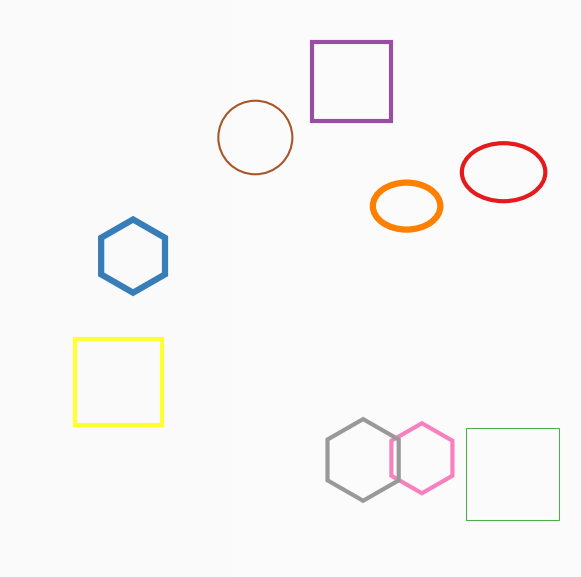[{"shape": "oval", "thickness": 2, "radius": 0.36, "center": [0.866, 0.701]}, {"shape": "hexagon", "thickness": 3, "radius": 0.32, "center": [0.229, 0.556]}, {"shape": "square", "thickness": 0.5, "radius": 0.4, "center": [0.881, 0.178]}, {"shape": "square", "thickness": 2, "radius": 0.34, "center": [0.605, 0.858]}, {"shape": "oval", "thickness": 3, "radius": 0.29, "center": [0.7, 0.642]}, {"shape": "square", "thickness": 2, "radius": 0.37, "center": [0.204, 0.338]}, {"shape": "circle", "thickness": 1, "radius": 0.32, "center": [0.439, 0.761]}, {"shape": "hexagon", "thickness": 2, "radius": 0.3, "center": [0.726, 0.206]}, {"shape": "hexagon", "thickness": 2, "radius": 0.35, "center": [0.625, 0.203]}]